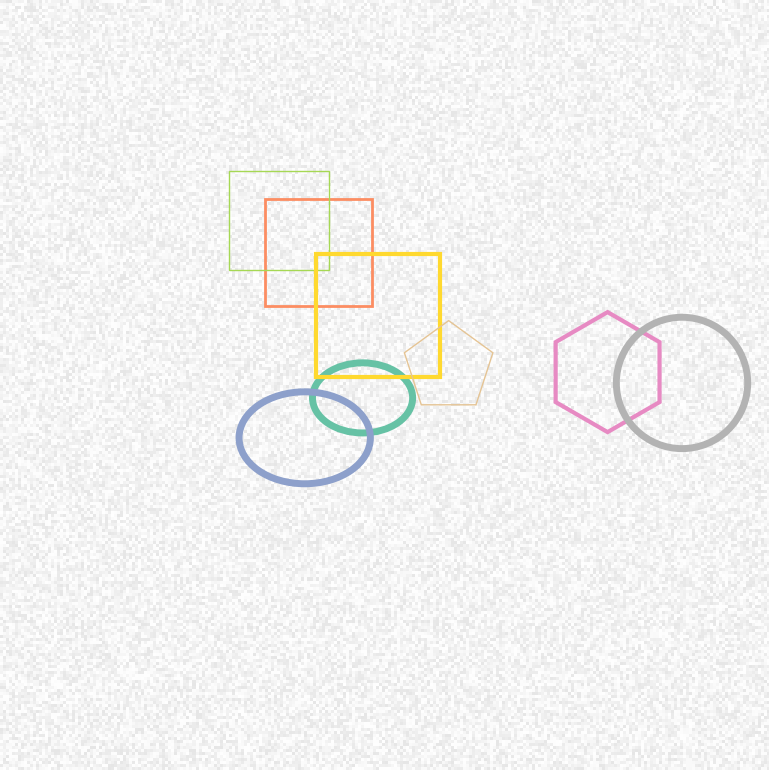[{"shape": "oval", "thickness": 2.5, "radius": 0.33, "center": [0.471, 0.483]}, {"shape": "square", "thickness": 1, "radius": 0.35, "center": [0.414, 0.672]}, {"shape": "oval", "thickness": 2.5, "radius": 0.43, "center": [0.396, 0.431]}, {"shape": "hexagon", "thickness": 1.5, "radius": 0.39, "center": [0.789, 0.517]}, {"shape": "square", "thickness": 0.5, "radius": 0.32, "center": [0.362, 0.714]}, {"shape": "square", "thickness": 1.5, "radius": 0.4, "center": [0.491, 0.591]}, {"shape": "pentagon", "thickness": 0.5, "radius": 0.3, "center": [0.583, 0.523]}, {"shape": "circle", "thickness": 2.5, "radius": 0.43, "center": [0.886, 0.503]}]